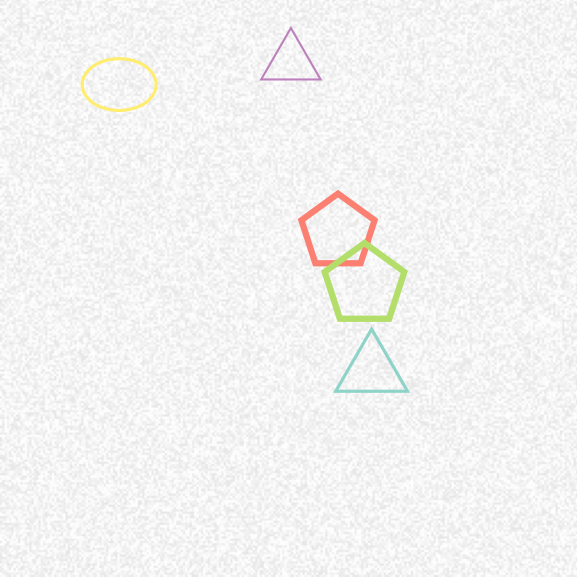[{"shape": "triangle", "thickness": 1.5, "radius": 0.36, "center": [0.643, 0.358]}, {"shape": "pentagon", "thickness": 3, "radius": 0.33, "center": [0.585, 0.597]}, {"shape": "pentagon", "thickness": 3, "radius": 0.36, "center": [0.631, 0.506]}, {"shape": "triangle", "thickness": 1, "radius": 0.3, "center": [0.504, 0.891]}, {"shape": "oval", "thickness": 1.5, "radius": 0.32, "center": [0.206, 0.853]}]